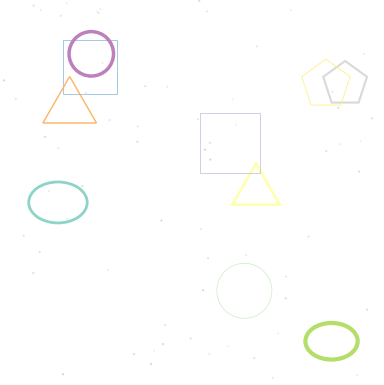[{"shape": "oval", "thickness": 2, "radius": 0.38, "center": [0.151, 0.474]}, {"shape": "triangle", "thickness": 2, "radius": 0.36, "center": [0.665, 0.504]}, {"shape": "square", "thickness": 0.5, "radius": 0.39, "center": [0.599, 0.629]}, {"shape": "square", "thickness": 0.5, "radius": 0.35, "center": [0.235, 0.826]}, {"shape": "triangle", "thickness": 1, "radius": 0.4, "center": [0.181, 0.721]}, {"shape": "oval", "thickness": 3, "radius": 0.34, "center": [0.861, 0.114]}, {"shape": "pentagon", "thickness": 1.5, "radius": 0.3, "center": [0.896, 0.782]}, {"shape": "circle", "thickness": 2.5, "radius": 0.29, "center": [0.237, 0.86]}, {"shape": "circle", "thickness": 0.5, "radius": 0.36, "center": [0.635, 0.245]}, {"shape": "pentagon", "thickness": 0.5, "radius": 0.33, "center": [0.847, 0.78]}]